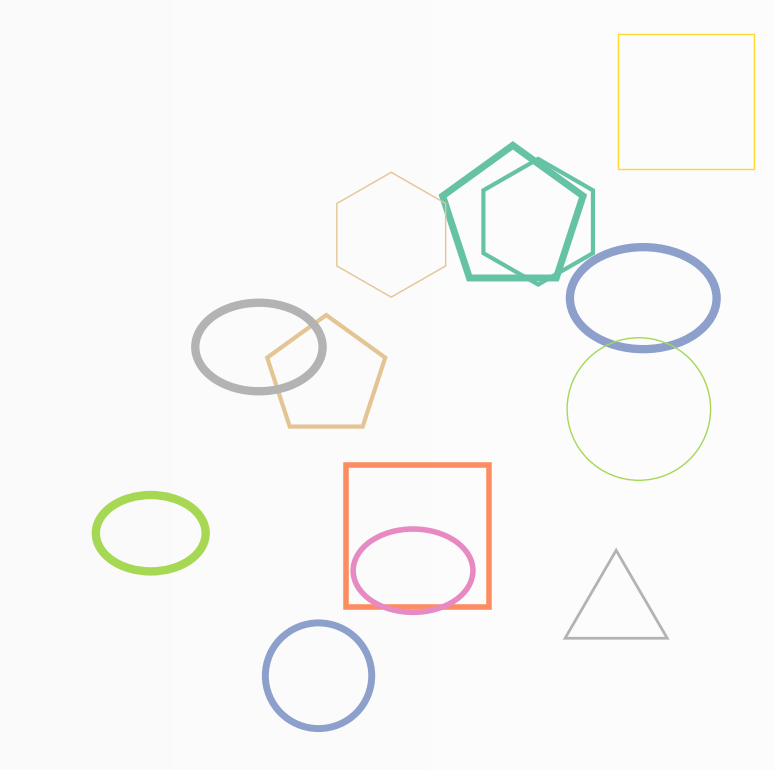[{"shape": "pentagon", "thickness": 2.5, "radius": 0.48, "center": [0.662, 0.716]}, {"shape": "hexagon", "thickness": 1.5, "radius": 0.41, "center": [0.694, 0.712]}, {"shape": "square", "thickness": 2, "radius": 0.46, "center": [0.539, 0.304]}, {"shape": "oval", "thickness": 3, "radius": 0.47, "center": [0.83, 0.613]}, {"shape": "circle", "thickness": 2.5, "radius": 0.34, "center": [0.411, 0.122]}, {"shape": "oval", "thickness": 2, "radius": 0.39, "center": [0.533, 0.259]}, {"shape": "oval", "thickness": 3, "radius": 0.35, "center": [0.195, 0.308]}, {"shape": "circle", "thickness": 0.5, "radius": 0.46, "center": [0.824, 0.469]}, {"shape": "square", "thickness": 0.5, "radius": 0.44, "center": [0.885, 0.868]}, {"shape": "pentagon", "thickness": 1.5, "radius": 0.4, "center": [0.421, 0.511]}, {"shape": "hexagon", "thickness": 0.5, "radius": 0.41, "center": [0.505, 0.695]}, {"shape": "triangle", "thickness": 1, "radius": 0.38, "center": [0.795, 0.209]}, {"shape": "oval", "thickness": 3, "radius": 0.41, "center": [0.334, 0.549]}]